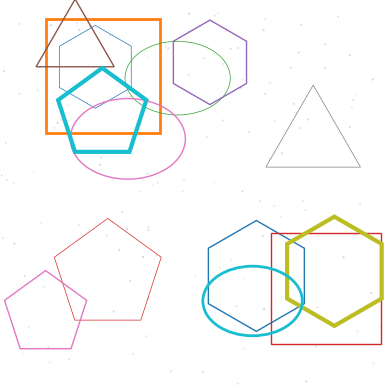[{"shape": "hexagon", "thickness": 1, "radius": 0.72, "center": [0.666, 0.283]}, {"shape": "hexagon", "thickness": 0.5, "radius": 0.54, "center": [0.248, 0.826]}, {"shape": "square", "thickness": 2, "radius": 0.75, "center": [0.268, 0.803]}, {"shape": "oval", "thickness": 0.5, "radius": 0.68, "center": [0.461, 0.797]}, {"shape": "pentagon", "thickness": 0.5, "radius": 0.73, "center": [0.28, 0.287]}, {"shape": "square", "thickness": 1, "radius": 0.72, "center": [0.847, 0.25]}, {"shape": "hexagon", "thickness": 1, "radius": 0.55, "center": [0.545, 0.838]}, {"shape": "triangle", "thickness": 1, "radius": 0.59, "center": [0.195, 0.885]}, {"shape": "oval", "thickness": 1, "radius": 0.75, "center": [0.332, 0.639]}, {"shape": "pentagon", "thickness": 1, "radius": 0.56, "center": [0.118, 0.185]}, {"shape": "triangle", "thickness": 0.5, "radius": 0.71, "center": [0.813, 0.637]}, {"shape": "hexagon", "thickness": 3, "radius": 0.71, "center": [0.869, 0.295]}, {"shape": "oval", "thickness": 2, "radius": 0.65, "center": [0.656, 0.218]}, {"shape": "pentagon", "thickness": 3, "radius": 0.6, "center": [0.266, 0.703]}]